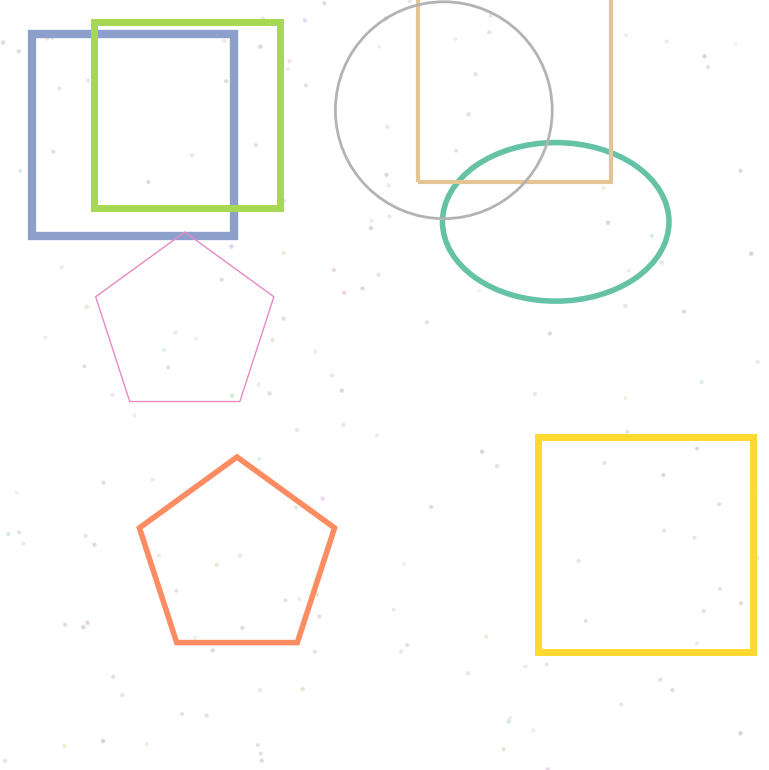[{"shape": "oval", "thickness": 2, "radius": 0.74, "center": [0.722, 0.712]}, {"shape": "pentagon", "thickness": 2, "radius": 0.67, "center": [0.308, 0.273]}, {"shape": "square", "thickness": 3, "radius": 0.65, "center": [0.173, 0.825]}, {"shape": "pentagon", "thickness": 0.5, "radius": 0.61, "center": [0.24, 0.577]}, {"shape": "square", "thickness": 2.5, "radius": 0.6, "center": [0.243, 0.851]}, {"shape": "square", "thickness": 2.5, "radius": 0.7, "center": [0.838, 0.293]}, {"shape": "square", "thickness": 1.5, "radius": 0.63, "center": [0.668, 0.89]}, {"shape": "circle", "thickness": 1, "radius": 0.7, "center": [0.576, 0.857]}]